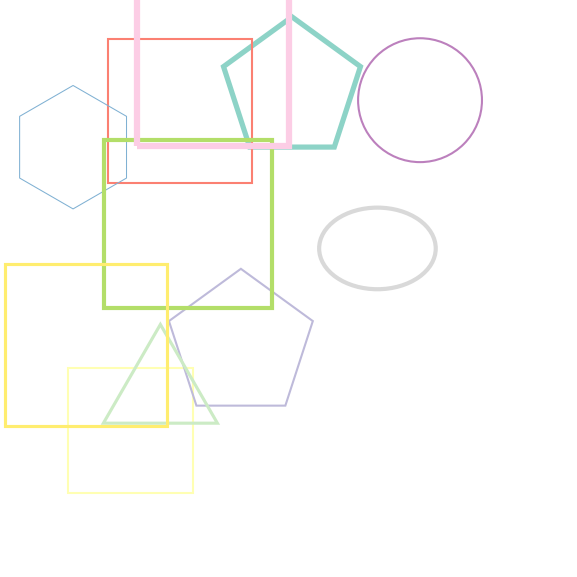[{"shape": "pentagon", "thickness": 2.5, "radius": 0.62, "center": [0.506, 0.845]}, {"shape": "square", "thickness": 1, "radius": 0.54, "center": [0.226, 0.254]}, {"shape": "pentagon", "thickness": 1, "radius": 0.65, "center": [0.417, 0.403]}, {"shape": "square", "thickness": 1, "radius": 0.62, "center": [0.312, 0.807]}, {"shape": "hexagon", "thickness": 0.5, "radius": 0.53, "center": [0.127, 0.744]}, {"shape": "square", "thickness": 2, "radius": 0.73, "center": [0.325, 0.611]}, {"shape": "square", "thickness": 3, "radius": 0.66, "center": [0.369, 0.878]}, {"shape": "oval", "thickness": 2, "radius": 0.5, "center": [0.654, 0.569]}, {"shape": "circle", "thickness": 1, "radius": 0.54, "center": [0.727, 0.826]}, {"shape": "triangle", "thickness": 1.5, "radius": 0.57, "center": [0.278, 0.323]}, {"shape": "square", "thickness": 1.5, "radius": 0.7, "center": [0.149, 0.401]}]